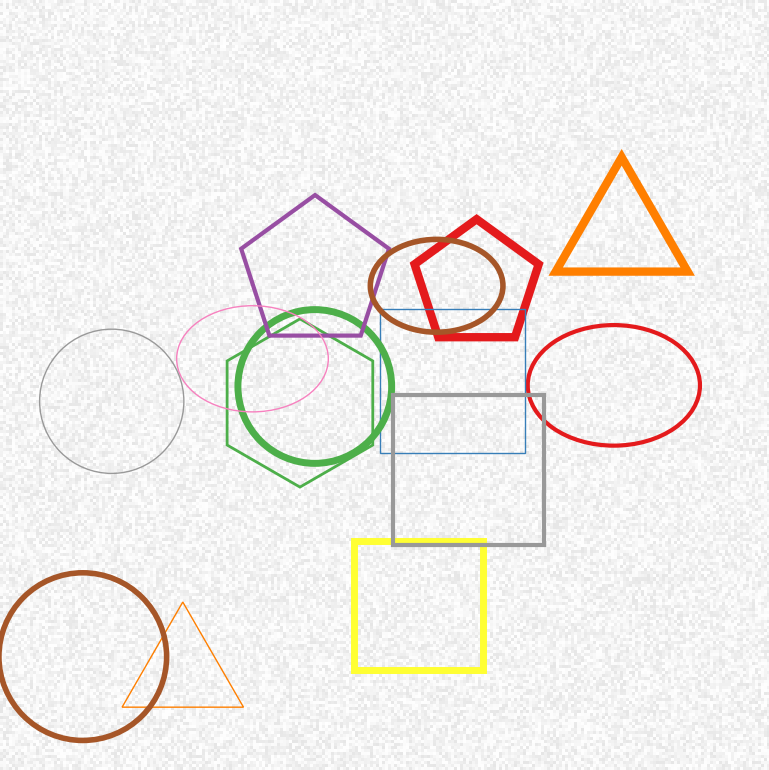[{"shape": "oval", "thickness": 1.5, "radius": 0.56, "center": [0.797, 0.5]}, {"shape": "pentagon", "thickness": 3, "radius": 0.42, "center": [0.619, 0.631]}, {"shape": "square", "thickness": 0.5, "radius": 0.47, "center": [0.588, 0.506]}, {"shape": "hexagon", "thickness": 1, "radius": 0.55, "center": [0.39, 0.477]}, {"shape": "circle", "thickness": 2.5, "radius": 0.5, "center": [0.409, 0.498]}, {"shape": "pentagon", "thickness": 1.5, "radius": 0.5, "center": [0.409, 0.646]}, {"shape": "triangle", "thickness": 0.5, "radius": 0.46, "center": [0.237, 0.127]}, {"shape": "triangle", "thickness": 3, "radius": 0.49, "center": [0.807, 0.697]}, {"shape": "square", "thickness": 2.5, "radius": 0.42, "center": [0.543, 0.213]}, {"shape": "oval", "thickness": 2, "radius": 0.43, "center": [0.567, 0.629]}, {"shape": "circle", "thickness": 2, "radius": 0.54, "center": [0.108, 0.147]}, {"shape": "oval", "thickness": 0.5, "radius": 0.49, "center": [0.328, 0.534]}, {"shape": "square", "thickness": 1.5, "radius": 0.49, "center": [0.608, 0.39]}, {"shape": "circle", "thickness": 0.5, "radius": 0.47, "center": [0.145, 0.479]}]